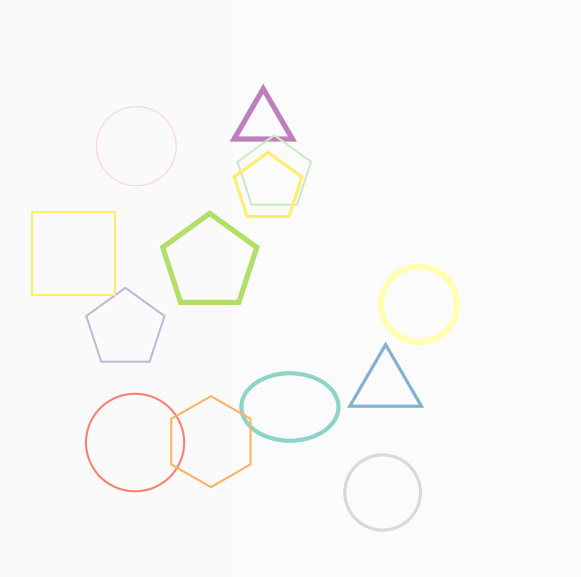[{"shape": "oval", "thickness": 2, "radius": 0.42, "center": [0.499, 0.294]}, {"shape": "circle", "thickness": 3, "radius": 0.33, "center": [0.721, 0.472]}, {"shape": "pentagon", "thickness": 1, "radius": 0.35, "center": [0.216, 0.43]}, {"shape": "circle", "thickness": 1, "radius": 0.42, "center": [0.232, 0.233]}, {"shape": "triangle", "thickness": 1.5, "radius": 0.36, "center": [0.663, 0.331]}, {"shape": "hexagon", "thickness": 1, "radius": 0.39, "center": [0.363, 0.234]}, {"shape": "pentagon", "thickness": 2.5, "radius": 0.43, "center": [0.361, 0.544]}, {"shape": "circle", "thickness": 0.5, "radius": 0.34, "center": [0.235, 0.746]}, {"shape": "circle", "thickness": 1.5, "radius": 0.33, "center": [0.658, 0.146]}, {"shape": "triangle", "thickness": 2.5, "radius": 0.29, "center": [0.453, 0.787]}, {"shape": "pentagon", "thickness": 1, "radius": 0.33, "center": [0.472, 0.698]}, {"shape": "pentagon", "thickness": 1.5, "radius": 0.31, "center": [0.461, 0.674]}, {"shape": "square", "thickness": 1, "radius": 0.36, "center": [0.127, 0.56]}]